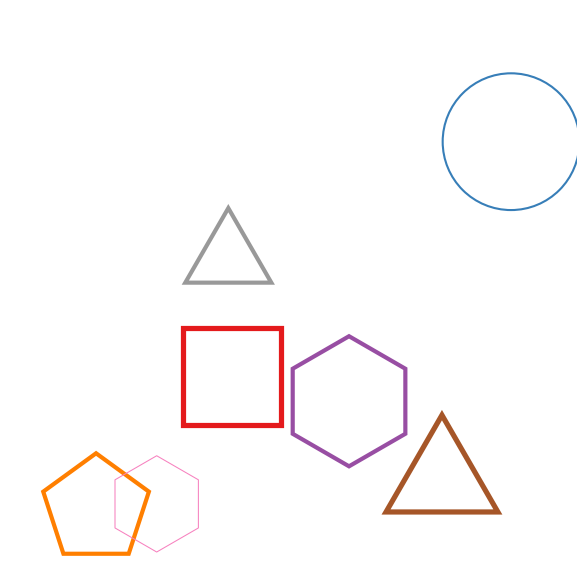[{"shape": "square", "thickness": 2.5, "radius": 0.42, "center": [0.402, 0.347]}, {"shape": "circle", "thickness": 1, "radius": 0.59, "center": [0.885, 0.754]}, {"shape": "hexagon", "thickness": 2, "radius": 0.56, "center": [0.604, 0.304]}, {"shape": "pentagon", "thickness": 2, "radius": 0.48, "center": [0.166, 0.118]}, {"shape": "triangle", "thickness": 2.5, "radius": 0.56, "center": [0.765, 0.168]}, {"shape": "hexagon", "thickness": 0.5, "radius": 0.42, "center": [0.271, 0.127]}, {"shape": "triangle", "thickness": 2, "radius": 0.43, "center": [0.395, 0.553]}]